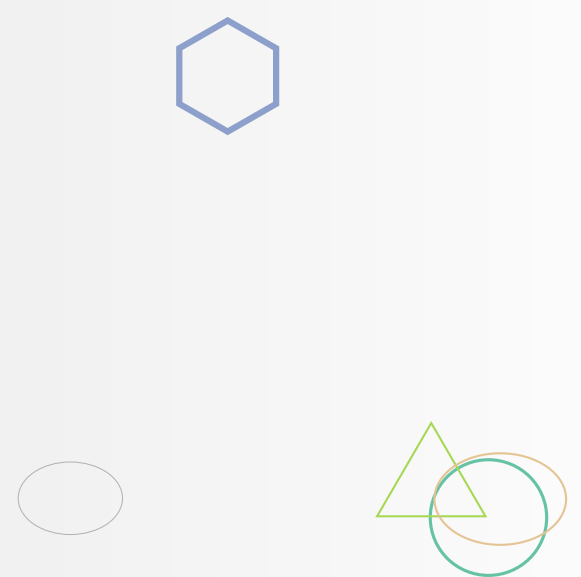[{"shape": "circle", "thickness": 1.5, "radius": 0.5, "center": [0.84, 0.103]}, {"shape": "hexagon", "thickness": 3, "radius": 0.48, "center": [0.392, 0.867]}, {"shape": "triangle", "thickness": 1, "radius": 0.54, "center": [0.742, 0.159]}, {"shape": "oval", "thickness": 1, "radius": 0.57, "center": [0.861, 0.135]}, {"shape": "oval", "thickness": 0.5, "radius": 0.45, "center": [0.121, 0.136]}]